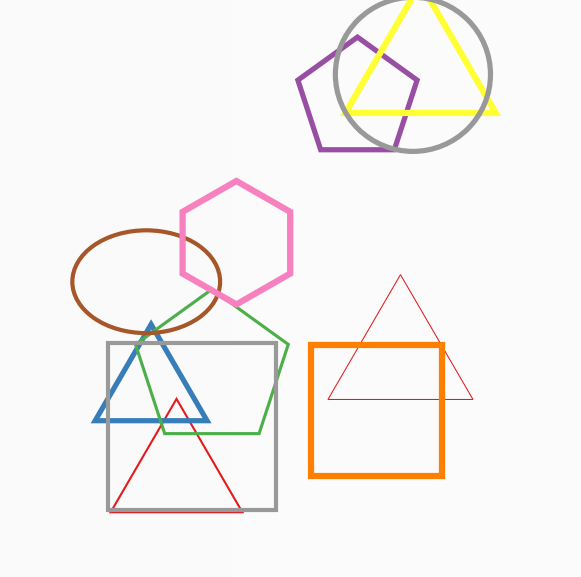[{"shape": "triangle", "thickness": 1, "radius": 0.65, "center": [0.304, 0.178]}, {"shape": "triangle", "thickness": 0.5, "radius": 0.72, "center": [0.689, 0.379]}, {"shape": "triangle", "thickness": 2.5, "radius": 0.56, "center": [0.26, 0.326]}, {"shape": "pentagon", "thickness": 1.5, "radius": 0.69, "center": [0.365, 0.36]}, {"shape": "pentagon", "thickness": 2.5, "radius": 0.54, "center": [0.615, 0.827]}, {"shape": "square", "thickness": 3, "radius": 0.57, "center": [0.648, 0.288]}, {"shape": "triangle", "thickness": 3, "radius": 0.75, "center": [0.724, 0.878]}, {"shape": "oval", "thickness": 2, "radius": 0.64, "center": [0.252, 0.511]}, {"shape": "hexagon", "thickness": 3, "radius": 0.53, "center": [0.407, 0.579]}, {"shape": "circle", "thickness": 2.5, "radius": 0.67, "center": [0.71, 0.87]}, {"shape": "square", "thickness": 2, "radius": 0.72, "center": [0.33, 0.26]}]